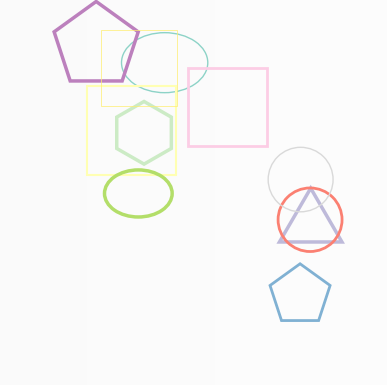[{"shape": "oval", "thickness": 1, "radius": 0.56, "center": [0.425, 0.837]}, {"shape": "square", "thickness": 1.5, "radius": 0.58, "center": [0.34, 0.662]}, {"shape": "triangle", "thickness": 2.5, "radius": 0.47, "center": [0.802, 0.418]}, {"shape": "circle", "thickness": 2, "radius": 0.41, "center": [0.8, 0.429]}, {"shape": "pentagon", "thickness": 2, "radius": 0.41, "center": [0.774, 0.233]}, {"shape": "oval", "thickness": 2.5, "radius": 0.44, "center": [0.357, 0.498]}, {"shape": "square", "thickness": 2, "radius": 0.51, "center": [0.587, 0.722]}, {"shape": "circle", "thickness": 1, "radius": 0.42, "center": [0.776, 0.534]}, {"shape": "pentagon", "thickness": 2.5, "radius": 0.57, "center": [0.248, 0.882]}, {"shape": "hexagon", "thickness": 2.5, "radius": 0.41, "center": [0.372, 0.655]}, {"shape": "square", "thickness": 0.5, "radius": 0.49, "center": [0.359, 0.823]}]